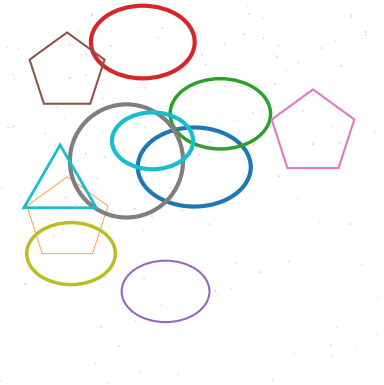[{"shape": "oval", "thickness": 3, "radius": 0.73, "center": [0.505, 0.566]}, {"shape": "pentagon", "thickness": 0.5, "radius": 0.55, "center": [0.175, 0.431]}, {"shape": "oval", "thickness": 2.5, "radius": 0.65, "center": [0.572, 0.704]}, {"shape": "oval", "thickness": 3, "radius": 0.67, "center": [0.371, 0.891]}, {"shape": "oval", "thickness": 1.5, "radius": 0.57, "center": [0.43, 0.243]}, {"shape": "pentagon", "thickness": 1.5, "radius": 0.51, "center": [0.174, 0.813]}, {"shape": "pentagon", "thickness": 1.5, "radius": 0.56, "center": [0.813, 0.655]}, {"shape": "circle", "thickness": 3, "radius": 0.73, "center": [0.329, 0.582]}, {"shape": "oval", "thickness": 2.5, "radius": 0.58, "center": [0.184, 0.341]}, {"shape": "triangle", "thickness": 2, "radius": 0.54, "center": [0.156, 0.515]}, {"shape": "oval", "thickness": 3, "radius": 0.53, "center": [0.396, 0.634]}]